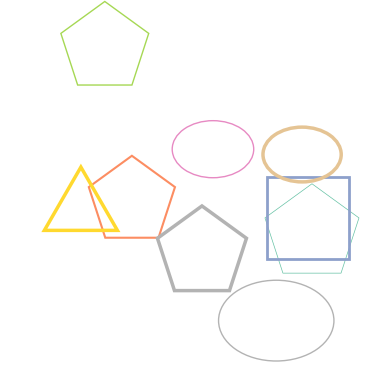[{"shape": "pentagon", "thickness": 0.5, "radius": 0.64, "center": [0.81, 0.394]}, {"shape": "pentagon", "thickness": 1.5, "radius": 0.59, "center": [0.343, 0.478]}, {"shape": "square", "thickness": 2, "radius": 0.53, "center": [0.8, 0.434]}, {"shape": "oval", "thickness": 1, "radius": 0.53, "center": [0.553, 0.612]}, {"shape": "pentagon", "thickness": 1, "radius": 0.6, "center": [0.272, 0.876]}, {"shape": "triangle", "thickness": 2.5, "radius": 0.55, "center": [0.21, 0.456]}, {"shape": "oval", "thickness": 2.5, "radius": 0.51, "center": [0.785, 0.599]}, {"shape": "pentagon", "thickness": 2.5, "radius": 0.61, "center": [0.525, 0.344]}, {"shape": "oval", "thickness": 1, "radius": 0.75, "center": [0.718, 0.167]}]